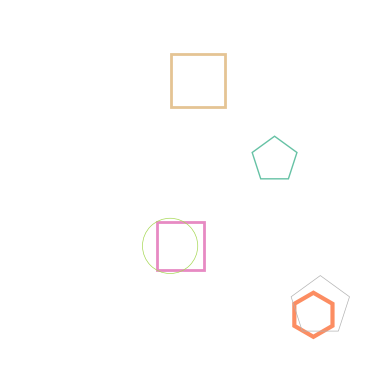[{"shape": "pentagon", "thickness": 1, "radius": 0.31, "center": [0.713, 0.585]}, {"shape": "hexagon", "thickness": 3, "radius": 0.29, "center": [0.814, 0.182]}, {"shape": "square", "thickness": 2, "radius": 0.31, "center": [0.468, 0.361]}, {"shape": "circle", "thickness": 0.5, "radius": 0.36, "center": [0.442, 0.361]}, {"shape": "square", "thickness": 2, "radius": 0.35, "center": [0.514, 0.791]}, {"shape": "pentagon", "thickness": 0.5, "radius": 0.4, "center": [0.832, 0.205]}]